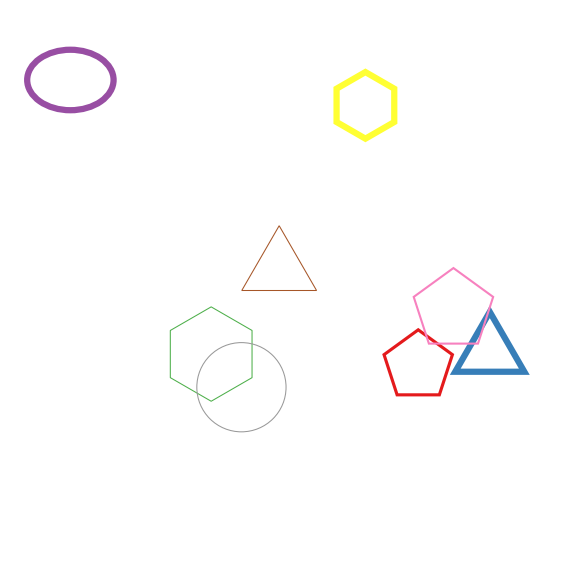[{"shape": "pentagon", "thickness": 1.5, "radius": 0.31, "center": [0.724, 0.366]}, {"shape": "triangle", "thickness": 3, "radius": 0.35, "center": [0.848, 0.39]}, {"shape": "hexagon", "thickness": 0.5, "radius": 0.41, "center": [0.366, 0.386]}, {"shape": "oval", "thickness": 3, "radius": 0.37, "center": [0.122, 0.861]}, {"shape": "hexagon", "thickness": 3, "radius": 0.29, "center": [0.633, 0.817]}, {"shape": "triangle", "thickness": 0.5, "radius": 0.37, "center": [0.483, 0.533]}, {"shape": "pentagon", "thickness": 1, "radius": 0.36, "center": [0.785, 0.463]}, {"shape": "circle", "thickness": 0.5, "radius": 0.39, "center": [0.418, 0.329]}]